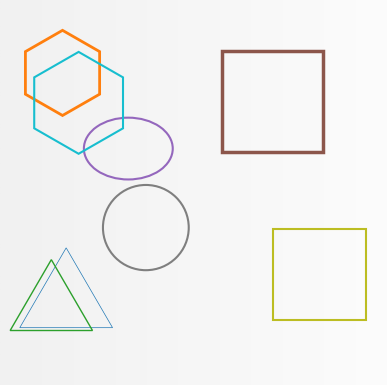[{"shape": "triangle", "thickness": 0.5, "radius": 0.69, "center": [0.171, 0.218]}, {"shape": "hexagon", "thickness": 2, "radius": 0.55, "center": [0.161, 0.811]}, {"shape": "triangle", "thickness": 1, "radius": 0.61, "center": [0.132, 0.203]}, {"shape": "oval", "thickness": 1.5, "radius": 0.57, "center": [0.331, 0.614]}, {"shape": "square", "thickness": 2.5, "radius": 0.66, "center": [0.703, 0.738]}, {"shape": "circle", "thickness": 1.5, "radius": 0.55, "center": [0.376, 0.409]}, {"shape": "square", "thickness": 1.5, "radius": 0.6, "center": [0.825, 0.287]}, {"shape": "hexagon", "thickness": 1.5, "radius": 0.66, "center": [0.203, 0.733]}]